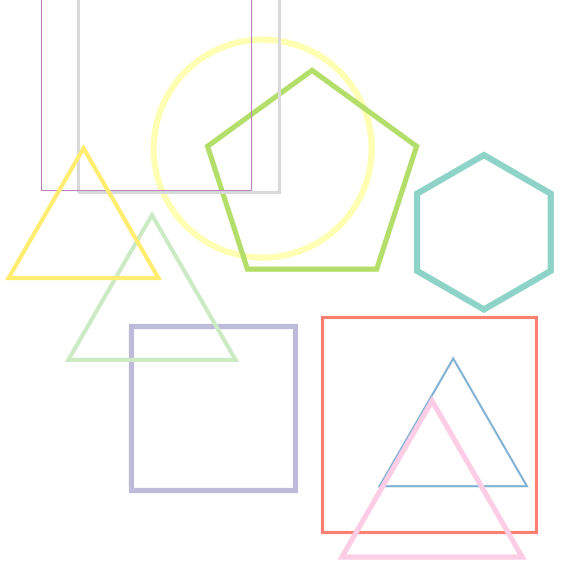[{"shape": "hexagon", "thickness": 3, "radius": 0.67, "center": [0.838, 0.597]}, {"shape": "circle", "thickness": 3, "radius": 0.94, "center": [0.455, 0.742]}, {"shape": "square", "thickness": 2.5, "radius": 0.71, "center": [0.369, 0.292]}, {"shape": "square", "thickness": 1.5, "radius": 0.93, "center": [0.742, 0.264]}, {"shape": "triangle", "thickness": 1, "radius": 0.74, "center": [0.785, 0.231]}, {"shape": "pentagon", "thickness": 2.5, "radius": 0.95, "center": [0.54, 0.687]}, {"shape": "triangle", "thickness": 2.5, "radius": 0.9, "center": [0.748, 0.125]}, {"shape": "square", "thickness": 1.5, "radius": 0.87, "center": [0.31, 0.84]}, {"shape": "square", "thickness": 0.5, "radius": 0.91, "center": [0.253, 0.853]}, {"shape": "triangle", "thickness": 2, "radius": 0.84, "center": [0.263, 0.46]}, {"shape": "triangle", "thickness": 2, "radius": 0.75, "center": [0.145, 0.593]}]